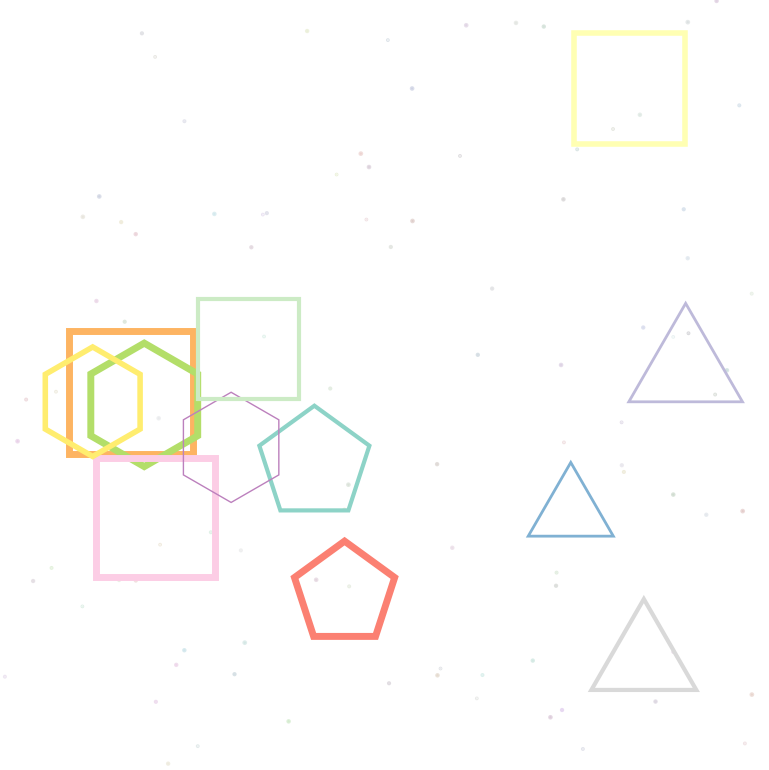[{"shape": "pentagon", "thickness": 1.5, "radius": 0.38, "center": [0.408, 0.398]}, {"shape": "square", "thickness": 2, "radius": 0.36, "center": [0.818, 0.885]}, {"shape": "triangle", "thickness": 1, "radius": 0.43, "center": [0.89, 0.521]}, {"shape": "pentagon", "thickness": 2.5, "radius": 0.34, "center": [0.447, 0.229]}, {"shape": "triangle", "thickness": 1, "radius": 0.32, "center": [0.741, 0.336]}, {"shape": "square", "thickness": 2.5, "radius": 0.4, "center": [0.17, 0.49]}, {"shape": "hexagon", "thickness": 2.5, "radius": 0.4, "center": [0.187, 0.474]}, {"shape": "square", "thickness": 2.5, "radius": 0.39, "center": [0.202, 0.328]}, {"shape": "triangle", "thickness": 1.5, "radius": 0.39, "center": [0.836, 0.143]}, {"shape": "hexagon", "thickness": 0.5, "radius": 0.36, "center": [0.3, 0.419]}, {"shape": "square", "thickness": 1.5, "radius": 0.32, "center": [0.323, 0.547]}, {"shape": "hexagon", "thickness": 2, "radius": 0.36, "center": [0.12, 0.478]}]